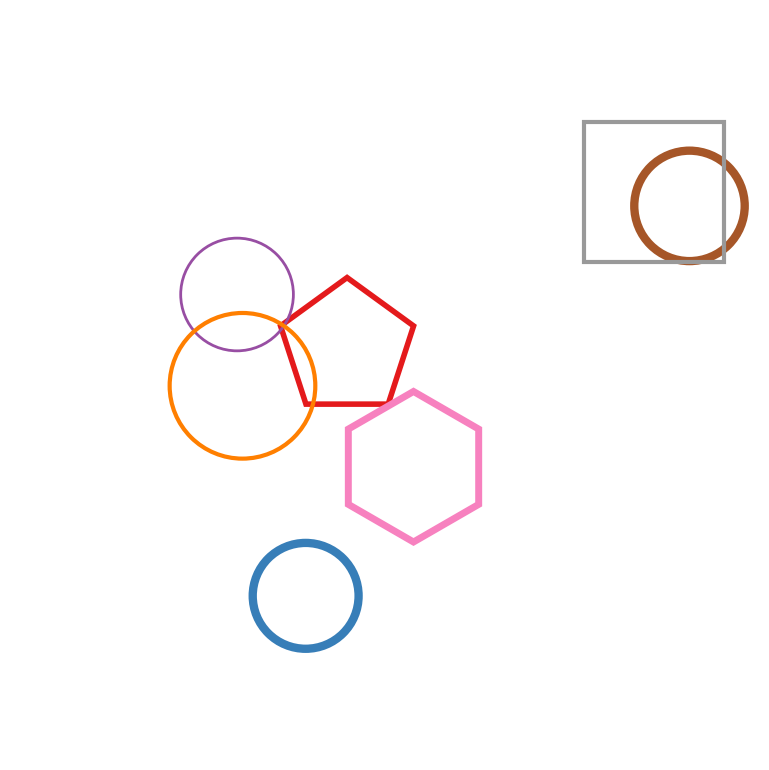[{"shape": "pentagon", "thickness": 2, "radius": 0.45, "center": [0.451, 0.549]}, {"shape": "circle", "thickness": 3, "radius": 0.34, "center": [0.397, 0.226]}, {"shape": "circle", "thickness": 1, "radius": 0.37, "center": [0.308, 0.618]}, {"shape": "circle", "thickness": 1.5, "radius": 0.47, "center": [0.315, 0.499]}, {"shape": "circle", "thickness": 3, "radius": 0.36, "center": [0.895, 0.733]}, {"shape": "hexagon", "thickness": 2.5, "radius": 0.49, "center": [0.537, 0.394]}, {"shape": "square", "thickness": 1.5, "radius": 0.46, "center": [0.849, 0.75]}]